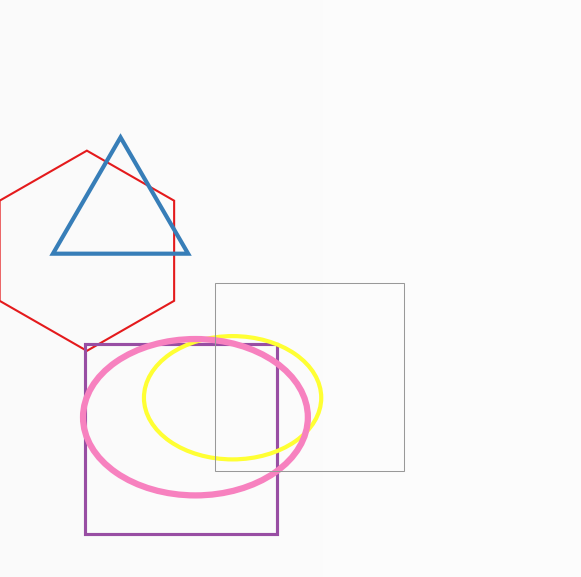[{"shape": "hexagon", "thickness": 1, "radius": 0.87, "center": [0.149, 0.565]}, {"shape": "triangle", "thickness": 2, "radius": 0.67, "center": [0.207, 0.627]}, {"shape": "square", "thickness": 1.5, "radius": 0.82, "center": [0.312, 0.239]}, {"shape": "oval", "thickness": 2, "radius": 0.76, "center": [0.4, 0.31]}, {"shape": "oval", "thickness": 3, "radius": 0.97, "center": [0.336, 0.277]}, {"shape": "square", "thickness": 0.5, "radius": 0.81, "center": [0.533, 0.346]}]